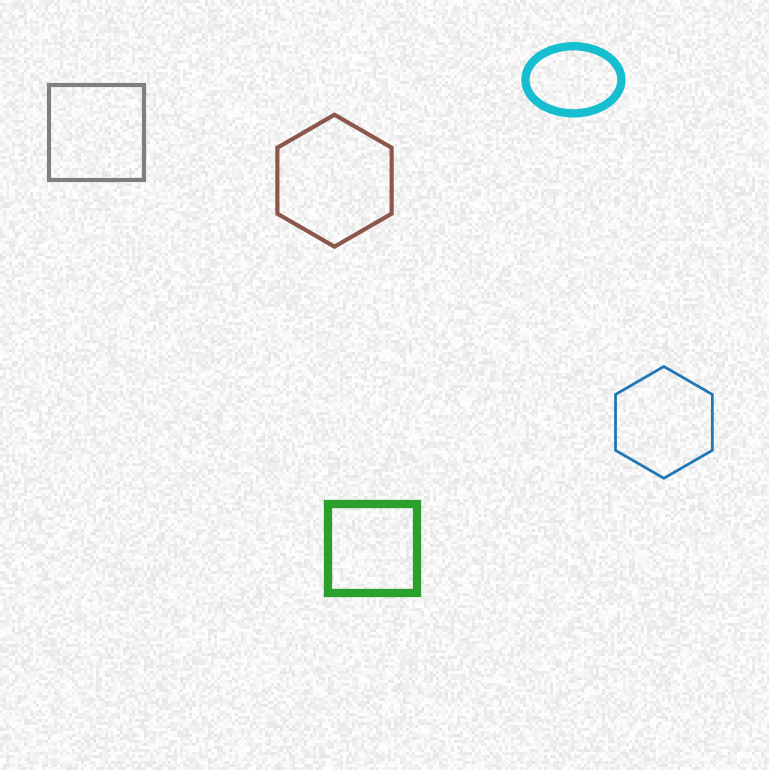[{"shape": "hexagon", "thickness": 1, "radius": 0.36, "center": [0.862, 0.451]}, {"shape": "square", "thickness": 3, "radius": 0.29, "center": [0.484, 0.288]}, {"shape": "hexagon", "thickness": 1.5, "radius": 0.43, "center": [0.434, 0.765]}, {"shape": "square", "thickness": 1.5, "radius": 0.31, "center": [0.126, 0.828]}, {"shape": "oval", "thickness": 3, "radius": 0.31, "center": [0.745, 0.896]}]